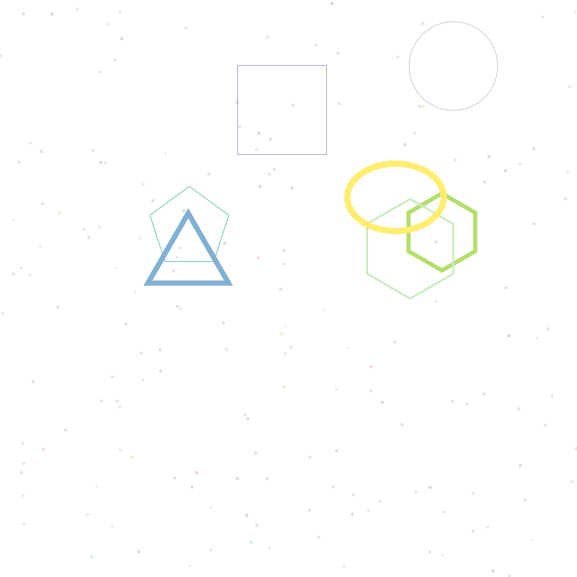[{"shape": "pentagon", "thickness": 0.5, "radius": 0.36, "center": [0.328, 0.604]}, {"shape": "square", "thickness": 0.5, "radius": 0.38, "center": [0.487, 0.809]}, {"shape": "triangle", "thickness": 2.5, "radius": 0.4, "center": [0.326, 0.549]}, {"shape": "hexagon", "thickness": 2, "radius": 0.33, "center": [0.765, 0.597]}, {"shape": "circle", "thickness": 0.5, "radius": 0.38, "center": [0.785, 0.885]}, {"shape": "hexagon", "thickness": 1, "radius": 0.43, "center": [0.71, 0.568]}, {"shape": "oval", "thickness": 3, "radius": 0.42, "center": [0.685, 0.657]}]